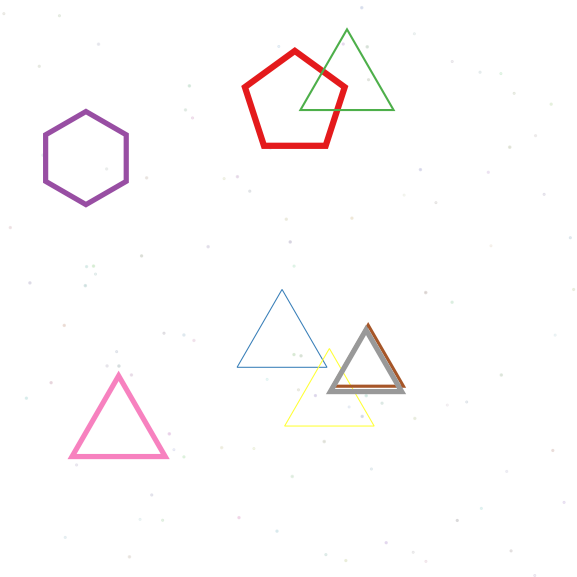[{"shape": "pentagon", "thickness": 3, "radius": 0.45, "center": [0.511, 0.82]}, {"shape": "triangle", "thickness": 0.5, "radius": 0.45, "center": [0.488, 0.408]}, {"shape": "triangle", "thickness": 1, "radius": 0.47, "center": [0.601, 0.855]}, {"shape": "hexagon", "thickness": 2.5, "radius": 0.4, "center": [0.149, 0.725]}, {"shape": "triangle", "thickness": 0.5, "radius": 0.45, "center": [0.57, 0.306]}, {"shape": "triangle", "thickness": 1.5, "radius": 0.35, "center": [0.638, 0.366]}, {"shape": "triangle", "thickness": 2.5, "radius": 0.47, "center": [0.205, 0.255]}, {"shape": "triangle", "thickness": 2.5, "radius": 0.36, "center": [0.634, 0.357]}]